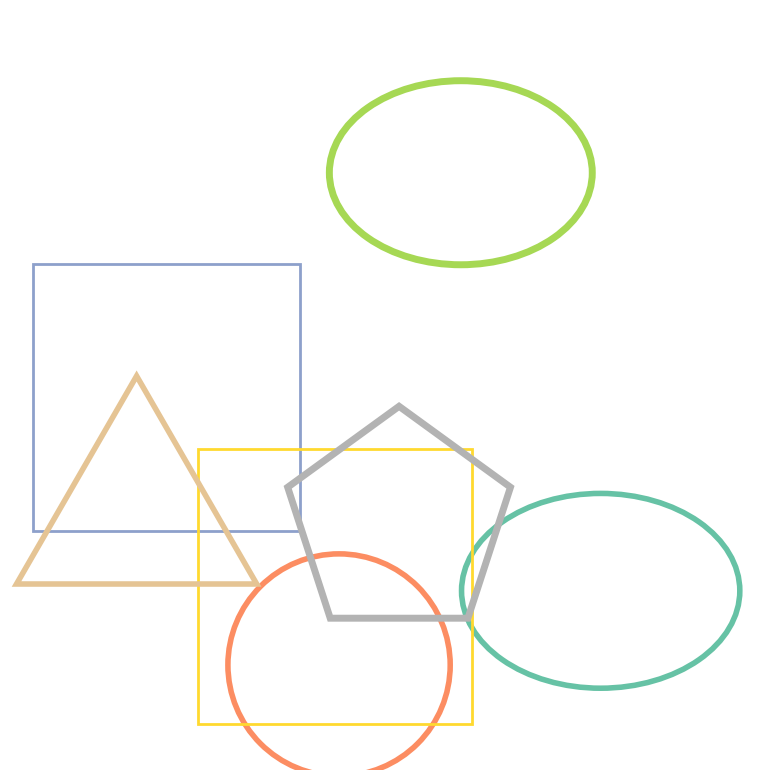[{"shape": "oval", "thickness": 2, "radius": 0.9, "center": [0.78, 0.233]}, {"shape": "circle", "thickness": 2, "radius": 0.72, "center": [0.44, 0.136]}, {"shape": "square", "thickness": 1, "radius": 0.87, "center": [0.217, 0.484]}, {"shape": "oval", "thickness": 2.5, "radius": 0.85, "center": [0.598, 0.776]}, {"shape": "square", "thickness": 1, "radius": 0.89, "center": [0.435, 0.238]}, {"shape": "triangle", "thickness": 2, "radius": 0.9, "center": [0.177, 0.332]}, {"shape": "pentagon", "thickness": 2.5, "radius": 0.76, "center": [0.518, 0.32]}]